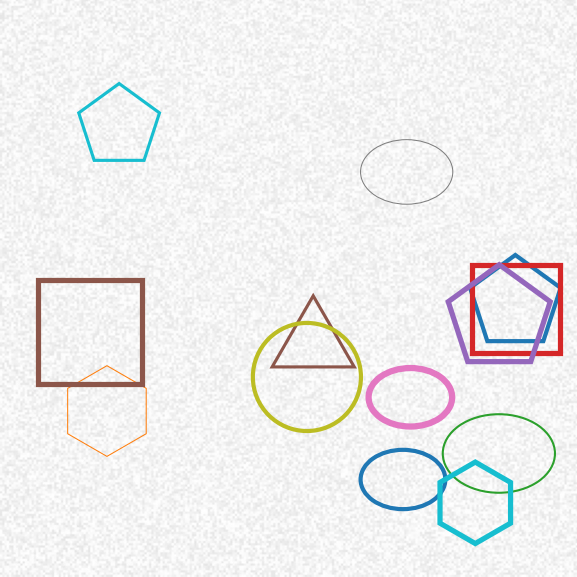[{"shape": "oval", "thickness": 2, "radius": 0.37, "center": [0.698, 0.169]}, {"shape": "pentagon", "thickness": 2, "radius": 0.41, "center": [0.892, 0.475]}, {"shape": "hexagon", "thickness": 0.5, "radius": 0.39, "center": [0.185, 0.287]}, {"shape": "oval", "thickness": 1, "radius": 0.49, "center": [0.864, 0.214]}, {"shape": "square", "thickness": 2.5, "radius": 0.38, "center": [0.894, 0.463]}, {"shape": "pentagon", "thickness": 2.5, "radius": 0.46, "center": [0.864, 0.448]}, {"shape": "triangle", "thickness": 1.5, "radius": 0.41, "center": [0.542, 0.405]}, {"shape": "square", "thickness": 2.5, "radius": 0.45, "center": [0.155, 0.424]}, {"shape": "oval", "thickness": 3, "radius": 0.36, "center": [0.711, 0.311]}, {"shape": "oval", "thickness": 0.5, "radius": 0.4, "center": [0.704, 0.701]}, {"shape": "circle", "thickness": 2, "radius": 0.47, "center": [0.531, 0.346]}, {"shape": "hexagon", "thickness": 2.5, "radius": 0.35, "center": [0.823, 0.128]}, {"shape": "pentagon", "thickness": 1.5, "radius": 0.37, "center": [0.206, 0.781]}]